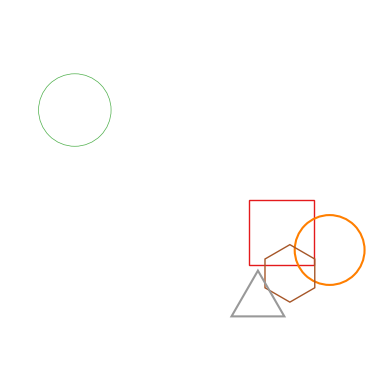[{"shape": "square", "thickness": 1, "radius": 0.42, "center": [0.731, 0.396]}, {"shape": "circle", "thickness": 0.5, "radius": 0.47, "center": [0.194, 0.714]}, {"shape": "circle", "thickness": 1.5, "radius": 0.45, "center": [0.856, 0.351]}, {"shape": "hexagon", "thickness": 1, "radius": 0.37, "center": [0.753, 0.29]}, {"shape": "triangle", "thickness": 1.5, "radius": 0.4, "center": [0.67, 0.218]}]